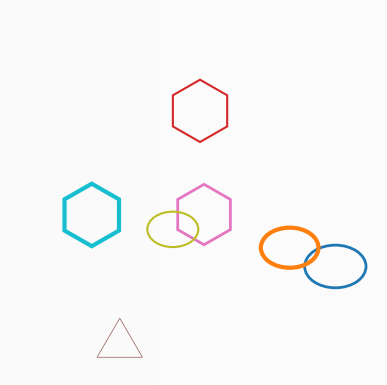[{"shape": "oval", "thickness": 2, "radius": 0.4, "center": [0.865, 0.308]}, {"shape": "oval", "thickness": 3, "radius": 0.37, "center": [0.748, 0.357]}, {"shape": "hexagon", "thickness": 1.5, "radius": 0.4, "center": [0.516, 0.712]}, {"shape": "triangle", "thickness": 0.5, "radius": 0.34, "center": [0.309, 0.106]}, {"shape": "hexagon", "thickness": 2, "radius": 0.39, "center": [0.527, 0.443]}, {"shape": "oval", "thickness": 1.5, "radius": 0.33, "center": [0.446, 0.404]}, {"shape": "hexagon", "thickness": 3, "radius": 0.41, "center": [0.237, 0.442]}]